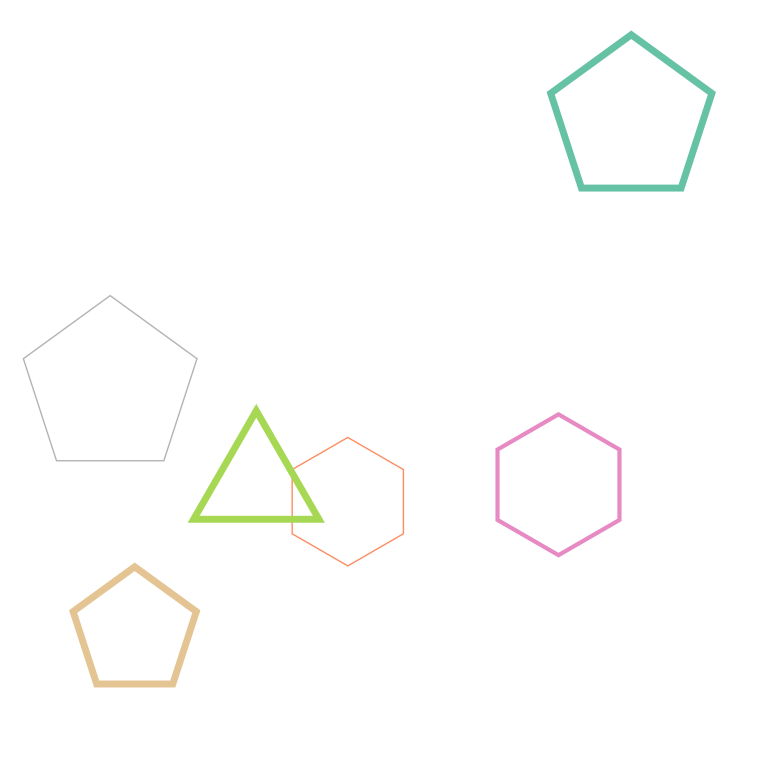[{"shape": "pentagon", "thickness": 2.5, "radius": 0.55, "center": [0.82, 0.845]}, {"shape": "hexagon", "thickness": 0.5, "radius": 0.42, "center": [0.452, 0.348]}, {"shape": "hexagon", "thickness": 1.5, "radius": 0.46, "center": [0.725, 0.37]}, {"shape": "triangle", "thickness": 2.5, "radius": 0.47, "center": [0.333, 0.373]}, {"shape": "pentagon", "thickness": 2.5, "radius": 0.42, "center": [0.175, 0.18]}, {"shape": "pentagon", "thickness": 0.5, "radius": 0.59, "center": [0.143, 0.498]}]